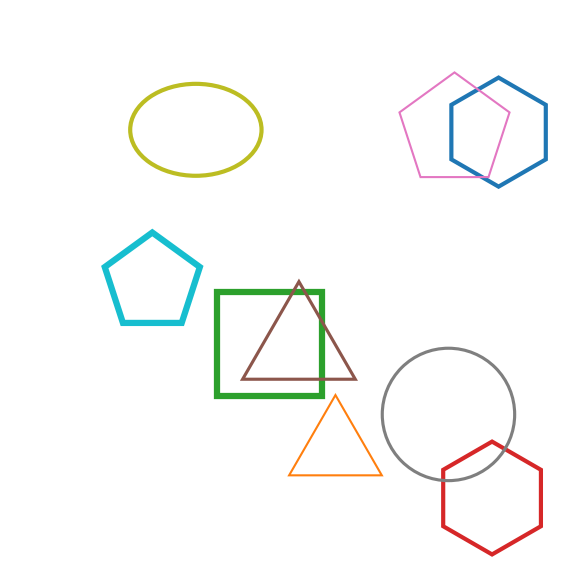[{"shape": "hexagon", "thickness": 2, "radius": 0.47, "center": [0.863, 0.77]}, {"shape": "triangle", "thickness": 1, "radius": 0.46, "center": [0.581, 0.222]}, {"shape": "square", "thickness": 3, "radius": 0.45, "center": [0.467, 0.403]}, {"shape": "hexagon", "thickness": 2, "radius": 0.49, "center": [0.852, 0.137]}, {"shape": "triangle", "thickness": 1.5, "radius": 0.56, "center": [0.518, 0.399]}, {"shape": "pentagon", "thickness": 1, "radius": 0.5, "center": [0.787, 0.774]}, {"shape": "circle", "thickness": 1.5, "radius": 0.57, "center": [0.777, 0.281]}, {"shape": "oval", "thickness": 2, "radius": 0.57, "center": [0.339, 0.774]}, {"shape": "pentagon", "thickness": 3, "radius": 0.43, "center": [0.264, 0.51]}]